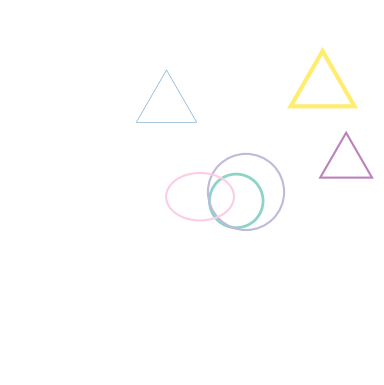[{"shape": "circle", "thickness": 2, "radius": 0.35, "center": [0.614, 0.478]}, {"shape": "circle", "thickness": 1.5, "radius": 0.49, "center": [0.639, 0.501]}, {"shape": "triangle", "thickness": 0.5, "radius": 0.45, "center": [0.432, 0.727]}, {"shape": "oval", "thickness": 1.5, "radius": 0.44, "center": [0.52, 0.489]}, {"shape": "triangle", "thickness": 1.5, "radius": 0.39, "center": [0.899, 0.578]}, {"shape": "triangle", "thickness": 3, "radius": 0.48, "center": [0.838, 0.772]}]